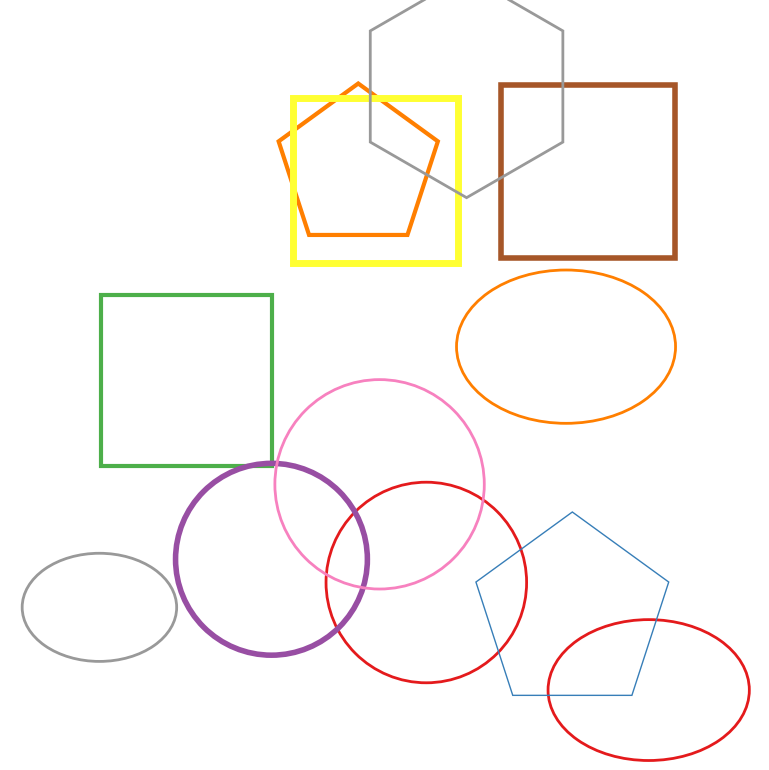[{"shape": "oval", "thickness": 1, "radius": 0.65, "center": [0.842, 0.104]}, {"shape": "circle", "thickness": 1, "radius": 0.65, "center": [0.554, 0.244]}, {"shape": "pentagon", "thickness": 0.5, "radius": 0.66, "center": [0.743, 0.203]}, {"shape": "square", "thickness": 1.5, "radius": 0.56, "center": [0.242, 0.506]}, {"shape": "circle", "thickness": 2, "radius": 0.62, "center": [0.353, 0.274]}, {"shape": "pentagon", "thickness": 1.5, "radius": 0.54, "center": [0.465, 0.783]}, {"shape": "oval", "thickness": 1, "radius": 0.71, "center": [0.735, 0.55]}, {"shape": "square", "thickness": 2.5, "radius": 0.53, "center": [0.488, 0.766]}, {"shape": "square", "thickness": 2, "radius": 0.56, "center": [0.764, 0.778]}, {"shape": "circle", "thickness": 1, "radius": 0.68, "center": [0.493, 0.371]}, {"shape": "hexagon", "thickness": 1, "radius": 0.72, "center": [0.606, 0.888]}, {"shape": "oval", "thickness": 1, "radius": 0.5, "center": [0.129, 0.211]}]